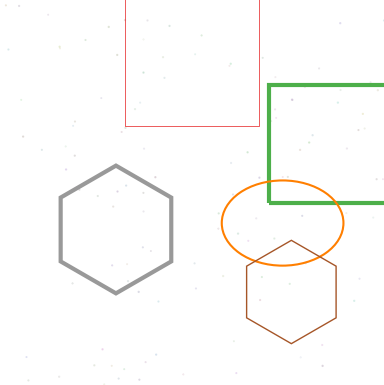[{"shape": "square", "thickness": 0.5, "radius": 0.87, "center": [0.498, 0.847]}, {"shape": "square", "thickness": 3, "radius": 0.77, "center": [0.852, 0.626]}, {"shape": "oval", "thickness": 1.5, "radius": 0.79, "center": [0.734, 0.421]}, {"shape": "hexagon", "thickness": 1, "radius": 0.67, "center": [0.757, 0.242]}, {"shape": "hexagon", "thickness": 3, "radius": 0.83, "center": [0.301, 0.404]}]